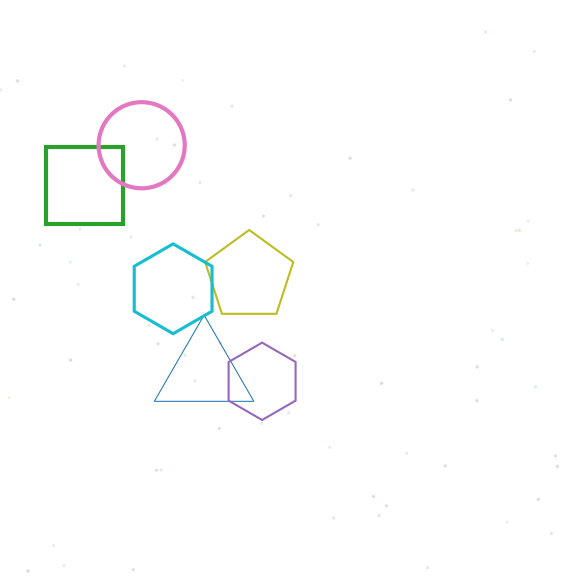[{"shape": "triangle", "thickness": 0.5, "radius": 0.5, "center": [0.353, 0.354]}, {"shape": "square", "thickness": 2, "radius": 0.33, "center": [0.147, 0.678]}, {"shape": "hexagon", "thickness": 1, "radius": 0.33, "center": [0.454, 0.339]}, {"shape": "circle", "thickness": 2, "radius": 0.37, "center": [0.245, 0.748]}, {"shape": "pentagon", "thickness": 1, "radius": 0.4, "center": [0.432, 0.521]}, {"shape": "hexagon", "thickness": 1.5, "radius": 0.39, "center": [0.3, 0.499]}]